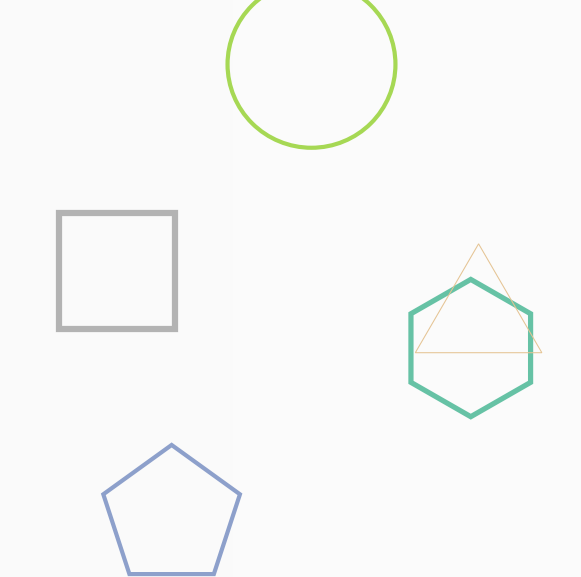[{"shape": "hexagon", "thickness": 2.5, "radius": 0.59, "center": [0.81, 0.396]}, {"shape": "pentagon", "thickness": 2, "radius": 0.62, "center": [0.295, 0.105]}, {"shape": "circle", "thickness": 2, "radius": 0.72, "center": [0.536, 0.888]}, {"shape": "triangle", "thickness": 0.5, "radius": 0.63, "center": [0.823, 0.451]}, {"shape": "square", "thickness": 3, "radius": 0.5, "center": [0.201, 0.53]}]